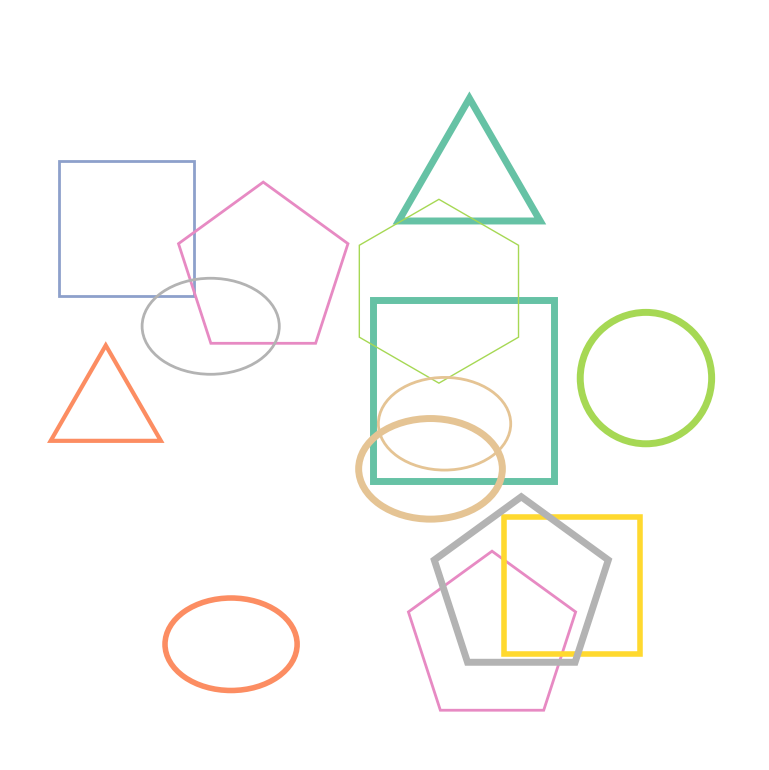[{"shape": "triangle", "thickness": 2.5, "radius": 0.53, "center": [0.61, 0.766]}, {"shape": "square", "thickness": 2.5, "radius": 0.59, "center": [0.602, 0.493]}, {"shape": "triangle", "thickness": 1.5, "radius": 0.41, "center": [0.137, 0.469]}, {"shape": "oval", "thickness": 2, "radius": 0.43, "center": [0.3, 0.163]}, {"shape": "square", "thickness": 1, "radius": 0.44, "center": [0.164, 0.704]}, {"shape": "pentagon", "thickness": 1, "radius": 0.58, "center": [0.342, 0.648]}, {"shape": "pentagon", "thickness": 1, "radius": 0.57, "center": [0.639, 0.17]}, {"shape": "hexagon", "thickness": 0.5, "radius": 0.6, "center": [0.57, 0.622]}, {"shape": "circle", "thickness": 2.5, "radius": 0.43, "center": [0.839, 0.509]}, {"shape": "square", "thickness": 2, "radius": 0.44, "center": [0.743, 0.24]}, {"shape": "oval", "thickness": 2.5, "radius": 0.47, "center": [0.559, 0.391]}, {"shape": "oval", "thickness": 1, "radius": 0.43, "center": [0.577, 0.45]}, {"shape": "oval", "thickness": 1, "radius": 0.45, "center": [0.274, 0.576]}, {"shape": "pentagon", "thickness": 2.5, "radius": 0.59, "center": [0.677, 0.236]}]